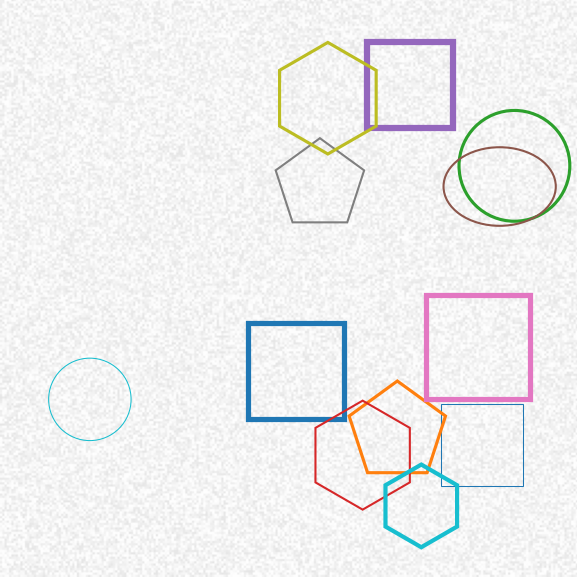[{"shape": "square", "thickness": 0.5, "radius": 0.35, "center": [0.835, 0.228]}, {"shape": "square", "thickness": 2.5, "radius": 0.42, "center": [0.513, 0.357]}, {"shape": "pentagon", "thickness": 1.5, "radius": 0.44, "center": [0.688, 0.252]}, {"shape": "circle", "thickness": 1.5, "radius": 0.48, "center": [0.891, 0.712]}, {"shape": "hexagon", "thickness": 1, "radius": 0.47, "center": [0.628, 0.211]}, {"shape": "square", "thickness": 3, "radius": 0.37, "center": [0.71, 0.851]}, {"shape": "oval", "thickness": 1, "radius": 0.49, "center": [0.865, 0.676]}, {"shape": "square", "thickness": 2.5, "radius": 0.45, "center": [0.827, 0.398]}, {"shape": "pentagon", "thickness": 1, "radius": 0.4, "center": [0.554, 0.679]}, {"shape": "hexagon", "thickness": 1.5, "radius": 0.48, "center": [0.568, 0.829]}, {"shape": "circle", "thickness": 0.5, "radius": 0.36, "center": [0.156, 0.308]}, {"shape": "hexagon", "thickness": 2, "radius": 0.36, "center": [0.729, 0.123]}]